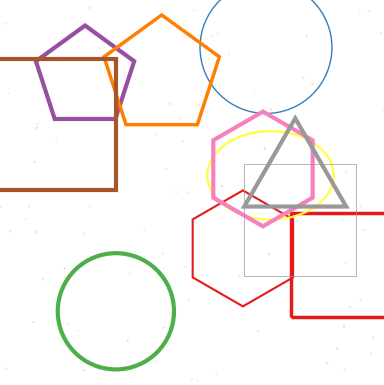[{"shape": "hexagon", "thickness": 1.5, "radius": 0.75, "center": [0.631, 0.355]}, {"shape": "square", "thickness": 2.5, "radius": 0.68, "center": [0.891, 0.311]}, {"shape": "circle", "thickness": 1, "radius": 0.86, "center": [0.691, 0.877]}, {"shape": "circle", "thickness": 3, "radius": 0.75, "center": [0.301, 0.191]}, {"shape": "pentagon", "thickness": 3, "radius": 0.67, "center": [0.221, 0.8]}, {"shape": "pentagon", "thickness": 2.5, "radius": 0.79, "center": [0.42, 0.804]}, {"shape": "oval", "thickness": 1.5, "radius": 0.82, "center": [0.703, 0.545]}, {"shape": "square", "thickness": 3, "radius": 0.85, "center": [0.131, 0.677]}, {"shape": "hexagon", "thickness": 3, "radius": 0.75, "center": [0.683, 0.561]}, {"shape": "triangle", "thickness": 3, "radius": 0.76, "center": [0.767, 0.54]}, {"shape": "square", "thickness": 0.5, "radius": 0.73, "center": [0.78, 0.428]}]